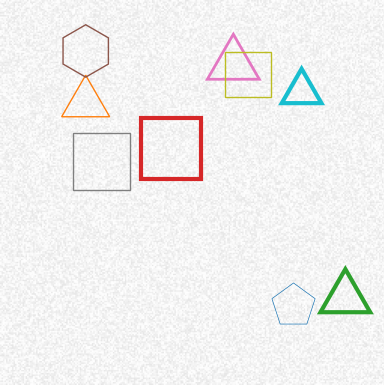[{"shape": "pentagon", "thickness": 0.5, "radius": 0.29, "center": [0.762, 0.206]}, {"shape": "triangle", "thickness": 1, "radius": 0.36, "center": [0.222, 0.733]}, {"shape": "triangle", "thickness": 3, "radius": 0.37, "center": [0.897, 0.226]}, {"shape": "square", "thickness": 3, "radius": 0.39, "center": [0.443, 0.614]}, {"shape": "hexagon", "thickness": 1, "radius": 0.34, "center": [0.223, 0.868]}, {"shape": "triangle", "thickness": 2, "radius": 0.39, "center": [0.606, 0.833]}, {"shape": "square", "thickness": 1, "radius": 0.37, "center": [0.263, 0.581]}, {"shape": "square", "thickness": 1, "radius": 0.29, "center": [0.644, 0.807]}, {"shape": "triangle", "thickness": 3, "radius": 0.3, "center": [0.783, 0.762]}]